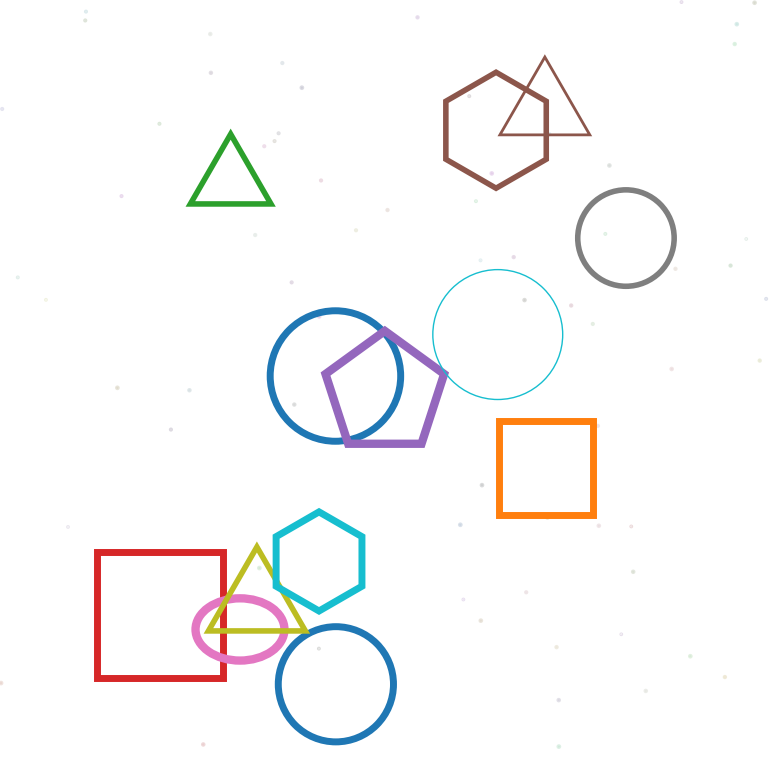[{"shape": "circle", "thickness": 2.5, "radius": 0.42, "center": [0.436, 0.512]}, {"shape": "circle", "thickness": 2.5, "radius": 0.37, "center": [0.436, 0.111]}, {"shape": "square", "thickness": 2.5, "radius": 0.31, "center": [0.709, 0.392]}, {"shape": "triangle", "thickness": 2, "radius": 0.3, "center": [0.3, 0.765]}, {"shape": "square", "thickness": 2.5, "radius": 0.41, "center": [0.208, 0.201]}, {"shape": "pentagon", "thickness": 3, "radius": 0.41, "center": [0.5, 0.489]}, {"shape": "hexagon", "thickness": 2, "radius": 0.38, "center": [0.644, 0.831]}, {"shape": "triangle", "thickness": 1, "radius": 0.34, "center": [0.708, 0.859]}, {"shape": "oval", "thickness": 3, "radius": 0.29, "center": [0.312, 0.183]}, {"shape": "circle", "thickness": 2, "radius": 0.31, "center": [0.813, 0.691]}, {"shape": "triangle", "thickness": 2, "radius": 0.36, "center": [0.334, 0.217]}, {"shape": "hexagon", "thickness": 2.5, "radius": 0.32, "center": [0.414, 0.271]}, {"shape": "circle", "thickness": 0.5, "radius": 0.42, "center": [0.646, 0.566]}]